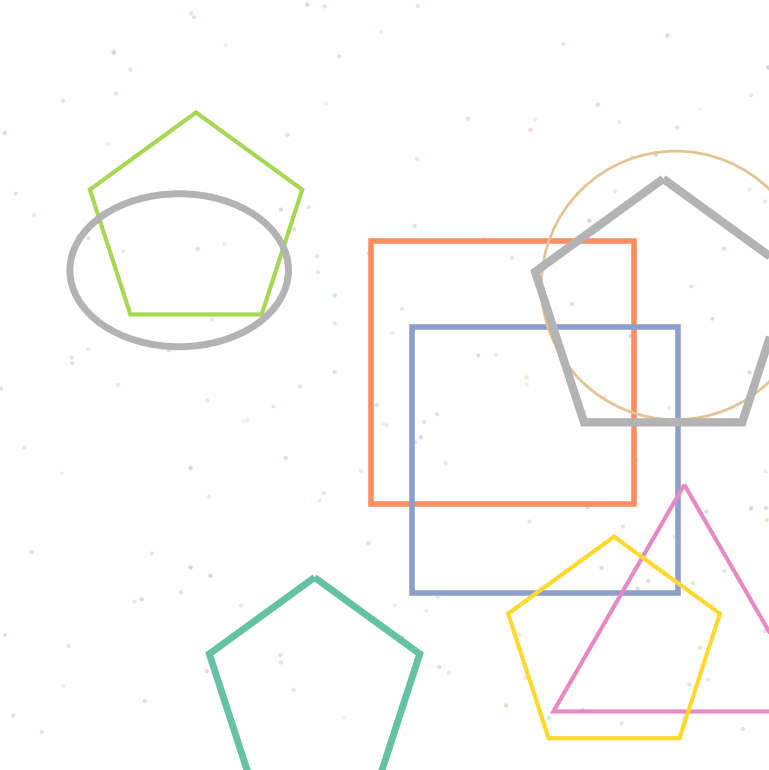[{"shape": "pentagon", "thickness": 2.5, "radius": 0.72, "center": [0.409, 0.106]}, {"shape": "square", "thickness": 2, "radius": 0.86, "center": [0.653, 0.516]}, {"shape": "square", "thickness": 2, "radius": 0.87, "center": [0.708, 0.403]}, {"shape": "triangle", "thickness": 1.5, "radius": 0.98, "center": [0.889, 0.174]}, {"shape": "pentagon", "thickness": 1.5, "radius": 0.73, "center": [0.255, 0.709]}, {"shape": "pentagon", "thickness": 1.5, "radius": 0.72, "center": [0.797, 0.158]}, {"shape": "circle", "thickness": 1, "radius": 0.87, "center": [0.877, 0.629]}, {"shape": "oval", "thickness": 2.5, "radius": 0.71, "center": [0.233, 0.649]}, {"shape": "pentagon", "thickness": 3, "radius": 0.87, "center": [0.861, 0.593]}]